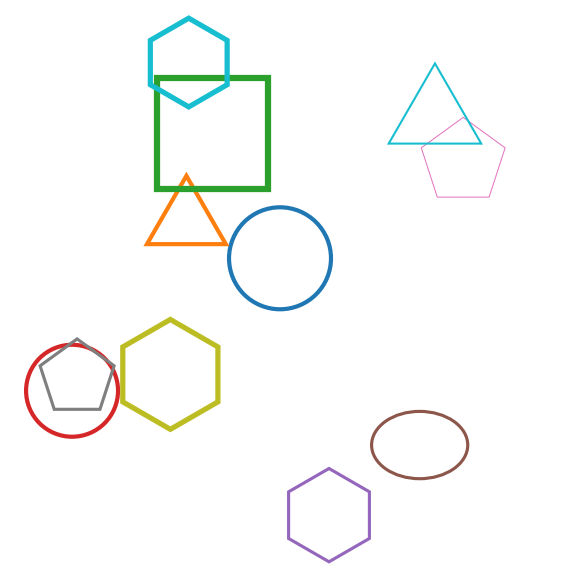[{"shape": "circle", "thickness": 2, "radius": 0.44, "center": [0.485, 0.552]}, {"shape": "triangle", "thickness": 2, "radius": 0.39, "center": [0.323, 0.616]}, {"shape": "square", "thickness": 3, "radius": 0.48, "center": [0.367, 0.768]}, {"shape": "circle", "thickness": 2, "radius": 0.4, "center": [0.125, 0.323]}, {"shape": "hexagon", "thickness": 1.5, "radius": 0.4, "center": [0.57, 0.107]}, {"shape": "oval", "thickness": 1.5, "radius": 0.42, "center": [0.727, 0.228]}, {"shape": "pentagon", "thickness": 0.5, "radius": 0.38, "center": [0.802, 0.72]}, {"shape": "pentagon", "thickness": 1.5, "radius": 0.34, "center": [0.133, 0.345]}, {"shape": "hexagon", "thickness": 2.5, "radius": 0.48, "center": [0.295, 0.351]}, {"shape": "triangle", "thickness": 1, "radius": 0.46, "center": [0.753, 0.797]}, {"shape": "hexagon", "thickness": 2.5, "radius": 0.38, "center": [0.327, 0.891]}]